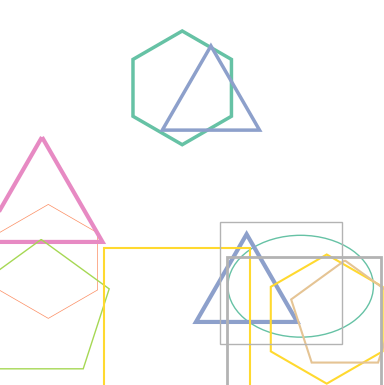[{"shape": "oval", "thickness": 1, "radius": 0.94, "center": [0.781, 0.257]}, {"shape": "hexagon", "thickness": 2.5, "radius": 0.74, "center": [0.473, 0.772]}, {"shape": "hexagon", "thickness": 0.5, "radius": 0.74, "center": [0.125, 0.321]}, {"shape": "triangle", "thickness": 3, "radius": 0.76, "center": [0.641, 0.24]}, {"shape": "triangle", "thickness": 2.5, "radius": 0.73, "center": [0.548, 0.735]}, {"shape": "triangle", "thickness": 3, "radius": 0.91, "center": [0.109, 0.462]}, {"shape": "pentagon", "thickness": 1, "radius": 0.93, "center": [0.107, 0.192]}, {"shape": "hexagon", "thickness": 1.5, "radius": 0.84, "center": [0.849, 0.171]}, {"shape": "square", "thickness": 1.5, "radius": 0.94, "center": [0.46, 0.166]}, {"shape": "pentagon", "thickness": 1.5, "radius": 0.73, "center": [0.896, 0.177]}, {"shape": "square", "thickness": 2, "radius": 1.0, "center": [0.79, 0.133]}, {"shape": "square", "thickness": 1, "radius": 0.79, "center": [0.729, 0.264]}]